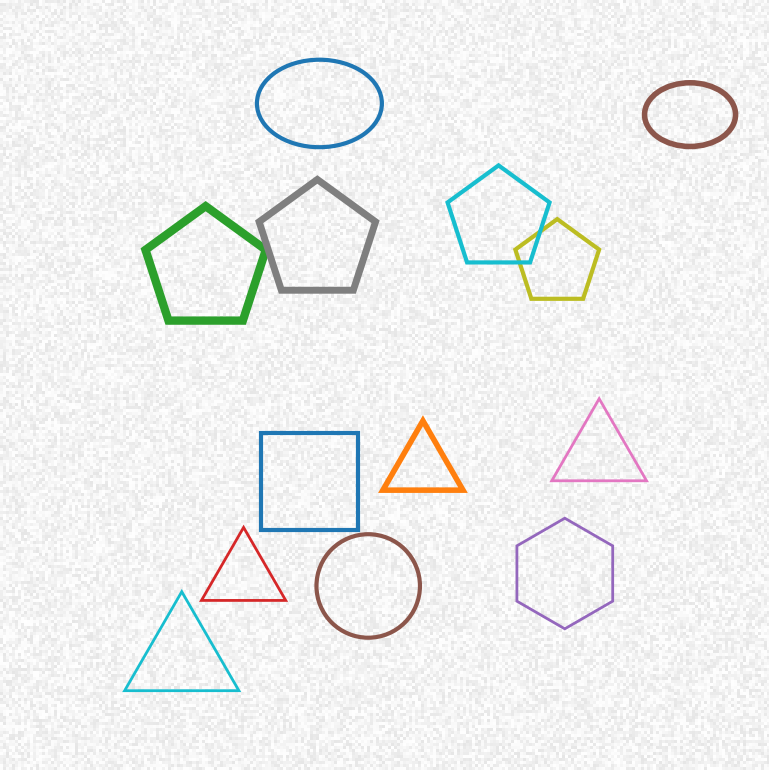[{"shape": "square", "thickness": 1.5, "radius": 0.31, "center": [0.402, 0.375]}, {"shape": "oval", "thickness": 1.5, "radius": 0.41, "center": [0.415, 0.866]}, {"shape": "triangle", "thickness": 2, "radius": 0.3, "center": [0.549, 0.393]}, {"shape": "pentagon", "thickness": 3, "radius": 0.41, "center": [0.267, 0.65]}, {"shape": "triangle", "thickness": 1, "radius": 0.32, "center": [0.316, 0.252]}, {"shape": "hexagon", "thickness": 1, "radius": 0.36, "center": [0.734, 0.255]}, {"shape": "circle", "thickness": 1.5, "radius": 0.34, "center": [0.478, 0.239]}, {"shape": "oval", "thickness": 2, "radius": 0.3, "center": [0.896, 0.851]}, {"shape": "triangle", "thickness": 1, "radius": 0.36, "center": [0.778, 0.411]}, {"shape": "pentagon", "thickness": 2.5, "radius": 0.4, "center": [0.412, 0.687]}, {"shape": "pentagon", "thickness": 1.5, "radius": 0.29, "center": [0.724, 0.658]}, {"shape": "triangle", "thickness": 1, "radius": 0.43, "center": [0.236, 0.146]}, {"shape": "pentagon", "thickness": 1.5, "radius": 0.35, "center": [0.647, 0.716]}]